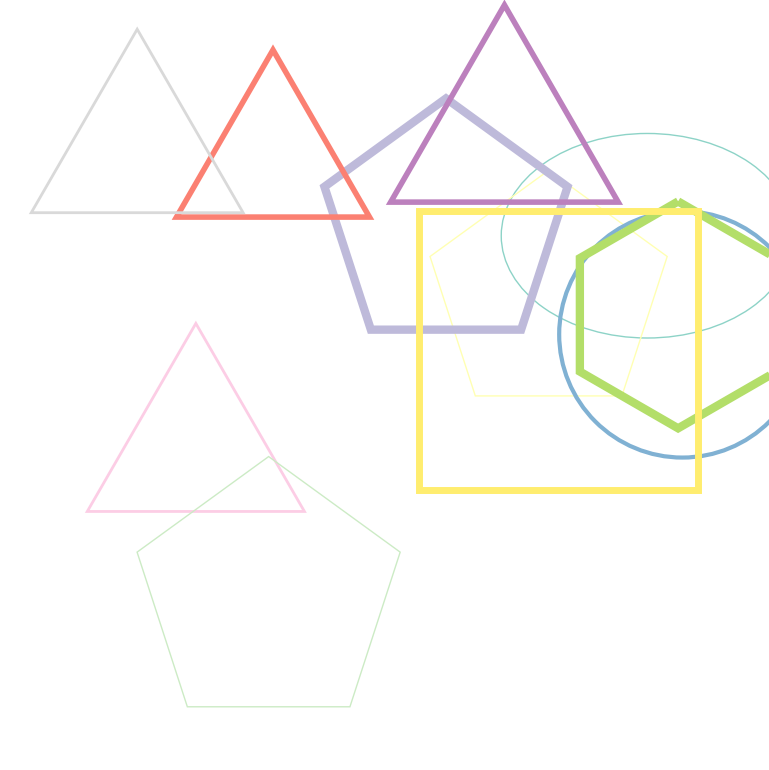[{"shape": "oval", "thickness": 0.5, "radius": 0.95, "center": [0.841, 0.694]}, {"shape": "pentagon", "thickness": 0.5, "radius": 0.81, "center": [0.712, 0.617]}, {"shape": "pentagon", "thickness": 3, "radius": 0.83, "center": [0.579, 0.706]}, {"shape": "triangle", "thickness": 2, "radius": 0.72, "center": [0.355, 0.79]}, {"shape": "circle", "thickness": 1.5, "radius": 0.8, "center": [0.886, 0.566]}, {"shape": "hexagon", "thickness": 3, "radius": 0.74, "center": [0.881, 0.591]}, {"shape": "triangle", "thickness": 1, "radius": 0.81, "center": [0.254, 0.417]}, {"shape": "triangle", "thickness": 1, "radius": 0.79, "center": [0.178, 0.803]}, {"shape": "triangle", "thickness": 2, "radius": 0.85, "center": [0.655, 0.823]}, {"shape": "pentagon", "thickness": 0.5, "radius": 0.9, "center": [0.349, 0.227]}, {"shape": "square", "thickness": 2.5, "radius": 0.91, "center": [0.725, 0.545]}]